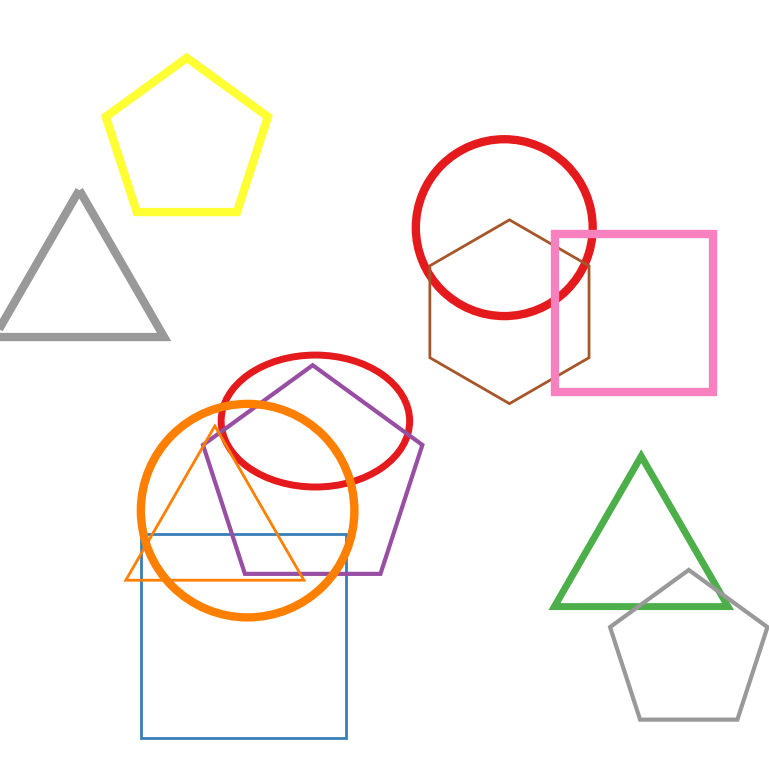[{"shape": "oval", "thickness": 2.5, "radius": 0.61, "center": [0.41, 0.453]}, {"shape": "circle", "thickness": 3, "radius": 0.57, "center": [0.655, 0.704]}, {"shape": "square", "thickness": 1, "radius": 0.66, "center": [0.316, 0.174]}, {"shape": "triangle", "thickness": 2.5, "radius": 0.65, "center": [0.833, 0.277]}, {"shape": "pentagon", "thickness": 1.5, "radius": 0.75, "center": [0.406, 0.376]}, {"shape": "triangle", "thickness": 1, "radius": 0.67, "center": [0.279, 0.313]}, {"shape": "circle", "thickness": 3, "radius": 0.69, "center": [0.322, 0.337]}, {"shape": "pentagon", "thickness": 3, "radius": 0.55, "center": [0.243, 0.814]}, {"shape": "hexagon", "thickness": 1, "radius": 0.6, "center": [0.662, 0.595]}, {"shape": "square", "thickness": 3, "radius": 0.51, "center": [0.824, 0.594]}, {"shape": "pentagon", "thickness": 1.5, "radius": 0.54, "center": [0.894, 0.152]}, {"shape": "triangle", "thickness": 3, "radius": 0.64, "center": [0.103, 0.626]}]